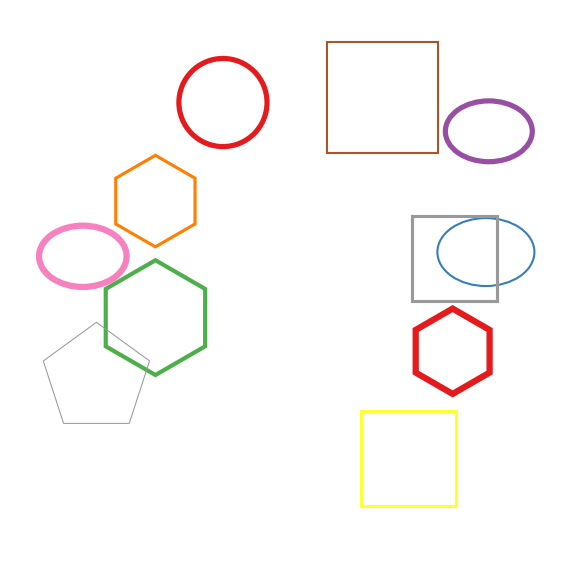[{"shape": "circle", "thickness": 2.5, "radius": 0.38, "center": [0.386, 0.822]}, {"shape": "hexagon", "thickness": 3, "radius": 0.37, "center": [0.784, 0.391]}, {"shape": "oval", "thickness": 1, "radius": 0.42, "center": [0.841, 0.563]}, {"shape": "hexagon", "thickness": 2, "radius": 0.5, "center": [0.269, 0.449]}, {"shape": "oval", "thickness": 2.5, "radius": 0.38, "center": [0.846, 0.772]}, {"shape": "hexagon", "thickness": 1.5, "radius": 0.4, "center": [0.269, 0.651]}, {"shape": "square", "thickness": 1.5, "radius": 0.41, "center": [0.707, 0.205]}, {"shape": "square", "thickness": 1, "radius": 0.48, "center": [0.662, 0.83]}, {"shape": "oval", "thickness": 3, "radius": 0.38, "center": [0.143, 0.555]}, {"shape": "square", "thickness": 1.5, "radius": 0.37, "center": [0.787, 0.552]}, {"shape": "pentagon", "thickness": 0.5, "radius": 0.48, "center": [0.167, 0.344]}]